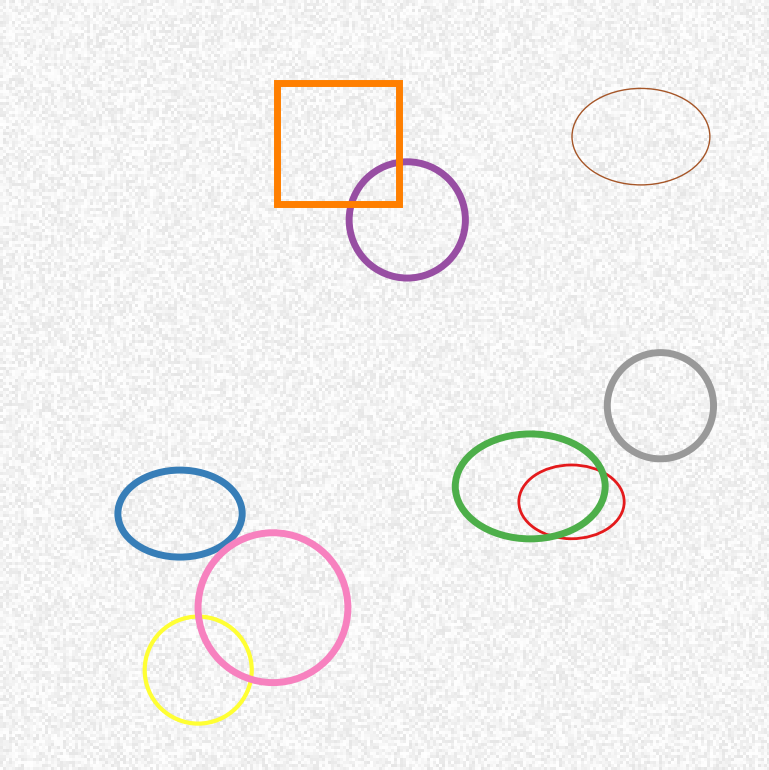[{"shape": "oval", "thickness": 1, "radius": 0.34, "center": [0.742, 0.348]}, {"shape": "oval", "thickness": 2.5, "radius": 0.4, "center": [0.234, 0.333]}, {"shape": "oval", "thickness": 2.5, "radius": 0.49, "center": [0.689, 0.368]}, {"shape": "circle", "thickness": 2.5, "radius": 0.38, "center": [0.529, 0.714]}, {"shape": "square", "thickness": 2.5, "radius": 0.4, "center": [0.439, 0.814]}, {"shape": "circle", "thickness": 1.5, "radius": 0.35, "center": [0.257, 0.13]}, {"shape": "oval", "thickness": 0.5, "radius": 0.45, "center": [0.832, 0.823]}, {"shape": "circle", "thickness": 2.5, "radius": 0.49, "center": [0.355, 0.211]}, {"shape": "circle", "thickness": 2.5, "radius": 0.34, "center": [0.858, 0.473]}]